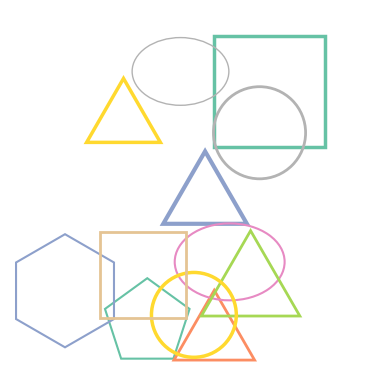[{"shape": "pentagon", "thickness": 1.5, "radius": 0.58, "center": [0.383, 0.162]}, {"shape": "square", "thickness": 2.5, "radius": 0.72, "center": [0.699, 0.763]}, {"shape": "triangle", "thickness": 2, "radius": 0.6, "center": [0.557, 0.125]}, {"shape": "hexagon", "thickness": 1.5, "radius": 0.73, "center": [0.169, 0.245]}, {"shape": "triangle", "thickness": 3, "radius": 0.63, "center": [0.533, 0.481]}, {"shape": "oval", "thickness": 1.5, "radius": 0.71, "center": [0.597, 0.32]}, {"shape": "triangle", "thickness": 2, "radius": 0.74, "center": [0.651, 0.253]}, {"shape": "triangle", "thickness": 2.5, "radius": 0.55, "center": [0.321, 0.686]}, {"shape": "circle", "thickness": 2.5, "radius": 0.55, "center": [0.504, 0.182]}, {"shape": "square", "thickness": 2, "radius": 0.56, "center": [0.371, 0.286]}, {"shape": "oval", "thickness": 1, "radius": 0.63, "center": [0.469, 0.814]}, {"shape": "circle", "thickness": 2, "radius": 0.6, "center": [0.674, 0.655]}]